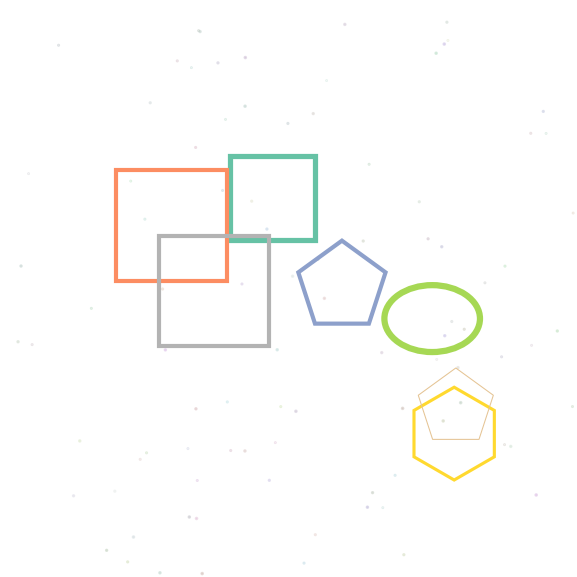[{"shape": "square", "thickness": 2.5, "radius": 0.36, "center": [0.472, 0.656]}, {"shape": "square", "thickness": 2, "radius": 0.48, "center": [0.297, 0.609]}, {"shape": "pentagon", "thickness": 2, "radius": 0.4, "center": [0.592, 0.503]}, {"shape": "oval", "thickness": 3, "radius": 0.41, "center": [0.748, 0.447]}, {"shape": "hexagon", "thickness": 1.5, "radius": 0.4, "center": [0.786, 0.248]}, {"shape": "pentagon", "thickness": 0.5, "radius": 0.34, "center": [0.789, 0.294]}, {"shape": "square", "thickness": 2, "radius": 0.48, "center": [0.371, 0.495]}]